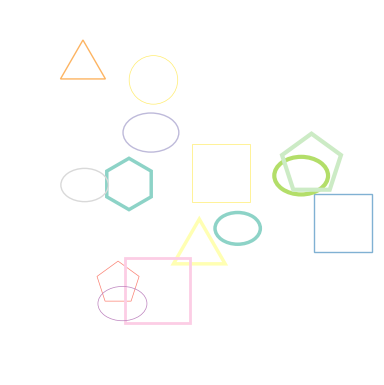[{"shape": "oval", "thickness": 2.5, "radius": 0.29, "center": [0.617, 0.407]}, {"shape": "hexagon", "thickness": 2.5, "radius": 0.33, "center": [0.335, 0.522]}, {"shape": "triangle", "thickness": 2.5, "radius": 0.39, "center": [0.518, 0.353]}, {"shape": "oval", "thickness": 1, "radius": 0.36, "center": [0.392, 0.656]}, {"shape": "pentagon", "thickness": 0.5, "radius": 0.29, "center": [0.307, 0.264]}, {"shape": "square", "thickness": 1, "radius": 0.37, "center": [0.892, 0.421]}, {"shape": "triangle", "thickness": 1, "radius": 0.34, "center": [0.215, 0.829]}, {"shape": "oval", "thickness": 3, "radius": 0.35, "center": [0.782, 0.544]}, {"shape": "square", "thickness": 2, "radius": 0.42, "center": [0.41, 0.246]}, {"shape": "oval", "thickness": 1, "radius": 0.31, "center": [0.22, 0.519]}, {"shape": "oval", "thickness": 0.5, "radius": 0.32, "center": [0.318, 0.211]}, {"shape": "pentagon", "thickness": 3, "radius": 0.4, "center": [0.809, 0.572]}, {"shape": "circle", "thickness": 0.5, "radius": 0.32, "center": [0.399, 0.792]}, {"shape": "square", "thickness": 0.5, "radius": 0.38, "center": [0.575, 0.549]}]